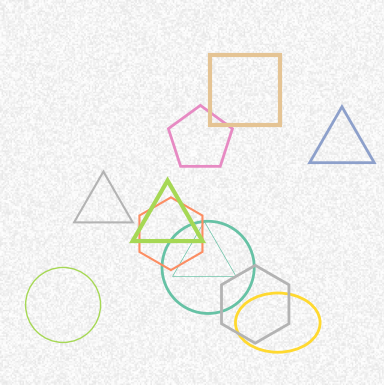[{"shape": "circle", "thickness": 2, "radius": 0.6, "center": [0.541, 0.306]}, {"shape": "triangle", "thickness": 0.5, "radius": 0.48, "center": [0.531, 0.33]}, {"shape": "hexagon", "thickness": 1.5, "radius": 0.47, "center": [0.444, 0.393]}, {"shape": "triangle", "thickness": 2, "radius": 0.48, "center": [0.888, 0.626]}, {"shape": "pentagon", "thickness": 2, "radius": 0.44, "center": [0.521, 0.639]}, {"shape": "triangle", "thickness": 3, "radius": 0.52, "center": [0.435, 0.426]}, {"shape": "circle", "thickness": 1, "radius": 0.49, "center": [0.164, 0.208]}, {"shape": "oval", "thickness": 2, "radius": 0.55, "center": [0.721, 0.162]}, {"shape": "square", "thickness": 3, "radius": 0.46, "center": [0.636, 0.766]}, {"shape": "triangle", "thickness": 1.5, "radius": 0.44, "center": [0.269, 0.466]}, {"shape": "hexagon", "thickness": 2, "radius": 0.51, "center": [0.663, 0.21]}]